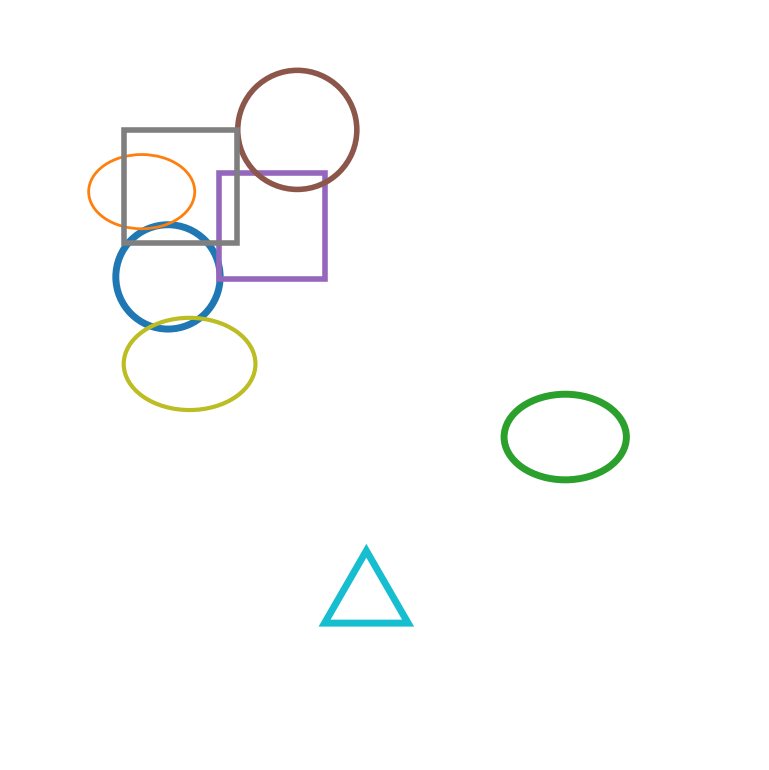[{"shape": "circle", "thickness": 2.5, "radius": 0.34, "center": [0.218, 0.64]}, {"shape": "oval", "thickness": 1, "radius": 0.34, "center": [0.184, 0.751]}, {"shape": "oval", "thickness": 2.5, "radius": 0.4, "center": [0.734, 0.432]}, {"shape": "square", "thickness": 2, "radius": 0.34, "center": [0.353, 0.707]}, {"shape": "circle", "thickness": 2, "radius": 0.39, "center": [0.386, 0.831]}, {"shape": "square", "thickness": 2, "radius": 0.37, "center": [0.235, 0.758]}, {"shape": "oval", "thickness": 1.5, "radius": 0.43, "center": [0.246, 0.527]}, {"shape": "triangle", "thickness": 2.5, "radius": 0.31, "center": [0.476, 0.222]}]